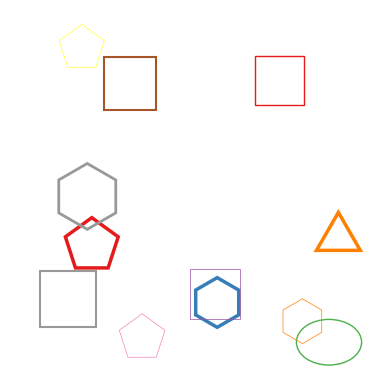[{"shape": "square", "thickness": 1, "radius": 0.32, "center": [0.727, 0.791]}, {"shape": "pentagon", "thickness": 2.5, "radius": 0.36, "center": [0.238, 0.362]}, {"shape": "hexagon", "thickness": 2.5, "radius": 0.32, "center": [0.564, 0.214]}, {"shape": "oval", "thickness": 1, "radius": 0.42, "center": [0.855, 0.111]}, {"shape": "square", "thickness": 0.5, "radius": 0.32, "center": [0.558, 0.238]}, {"shape": "triangle", "thickness": 2.5, "radius": 0.33, "center": [0.879, 0.383]}, {"shape": "hexagon", "thickness": 0.5, "radius": 0.29, "center": [0.785, 0.166]}, {"shape": "pentagon", "thickness": 0.5, "radius": 0.31, "center": [0.212, 0.875]}, {"shape": "square", "thickness": 1.5, "radius": 0.34, "center": [0.337, 0.783]}, {"shape": "pentagon", "thickness": 0.5, "radius": 0.31, "center": [0.369, 0.123]}, {"shape": "hexagon", "thickness": 2, "radius": 0.43, "center": [0.227, 0.49]}, {"shape": "square", "thickness": 1.5, "radius": 0.37, "center": [0.176, 0.223]}]